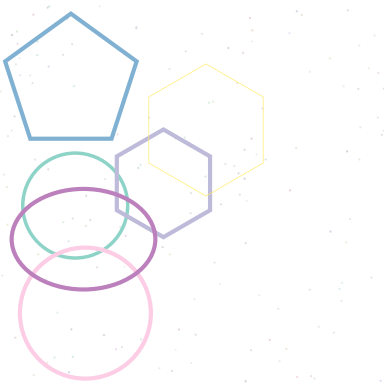[{"shape": "circle", "thickness": 2.5, "radius": 0.68, "center": [0.195, 0.466]}, {"shape": "hexagon", "thickness": 3, "radius": 0.7, "center": [0.425, 0.524]}, {"shape": "pentagon", "thickness": 3, "radius": 0.9, "center": [0.184, 0.785]}, {"shape": "circle", "thickness": 3, "radius": 0.85, "center": [0.222, 0.187]}, {"shape": "oval", "thickness": 3, "radius": 0.93, "center": [0.217, 0.379]}, {"shape": "hexagon", "thickness": 0.5, "radius": 0.86, "center": [0.535, 0.662]}]